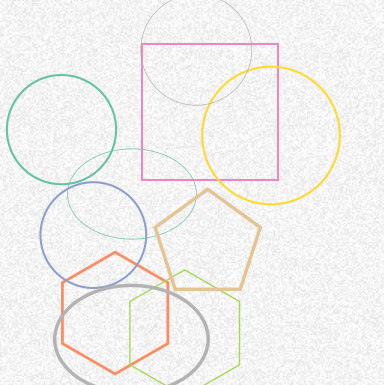[{"shape": "oval", "thickness": 0.5, "radius": 0.84, "center": [0.343, 0.496]}, {"shape": "circle", "thickness": 1.5, "radius": 0.71, "center": [0.16, 0.663]}, {"shape": "hexagon", "thickness": 2, "radius": 0.79, "center": [0.299, 0.187]}, {"shape": "circle", "thickness": 1.5, "radius": 0.69, "center": [0.242, 0.389]}, {"shape": "square", "thickness": 1.5, "radius": 0.88, "center": [0.546, 0.709]}, {"shape": "hexagon", "thickness": 1, "radius": 0.82, "center": [0.48, 0.135]}, {"shape": "circle", "thickness": 1.5, "radius": 0.89, "center": [0.704, 0.648]}, {"shape": "pentagon", "thickness": 2.5, "radius": 0.72, "center": [0.539, 0.365]}, {"shape": "oval", "thickness": 2.5, "radius": 1.0, "center": [0.341, 0.119]}, {"shape": "circle", "thickness": 0.5, "radius": 0.72, "center": [0.51, 0.871]}]